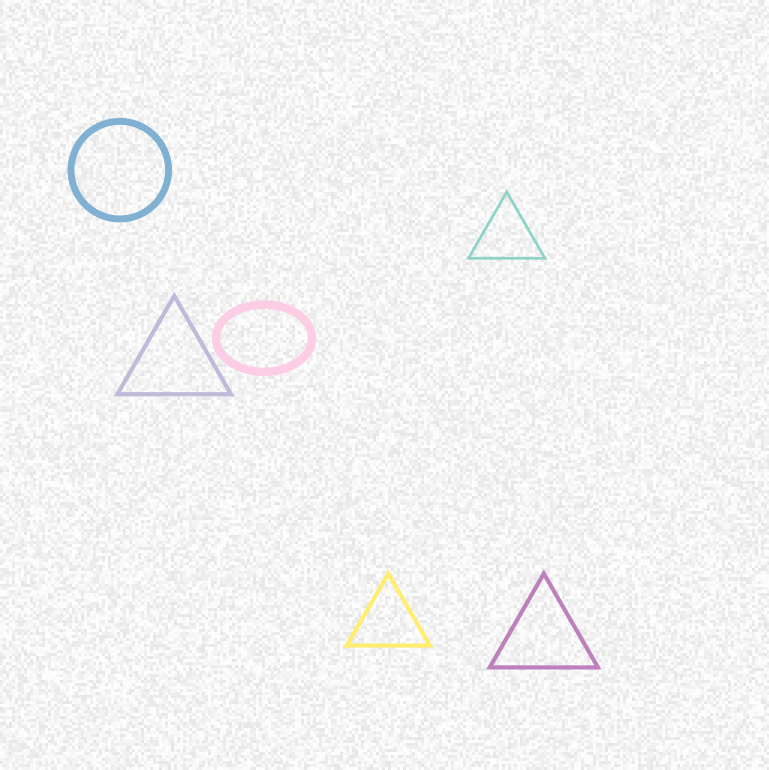[{"shape": "triangle", "thickness": 1, "radius": 0.29, "center": [0.658, 0.693]}, {"shape": "triangle", "thickness": 1.5, "radius": 0.43, "center": [0.226, 0.531]}, {"shape": "circle", "thickness": 2.5, "radius": 0.32, "center": [0.156, 0.779]}, {"shape": "oval", "thickness": 3, "radius": 0.31, "center": [0.343, 0.561]}, {"shape": "triangle", "thickness": 1.5, "radius": 0.41, "center": [0.706, 0.174]}, {"shape": "triangle", "thickness": 1.5, "radius": 0.31, "center": [0.504, 0.193]}]